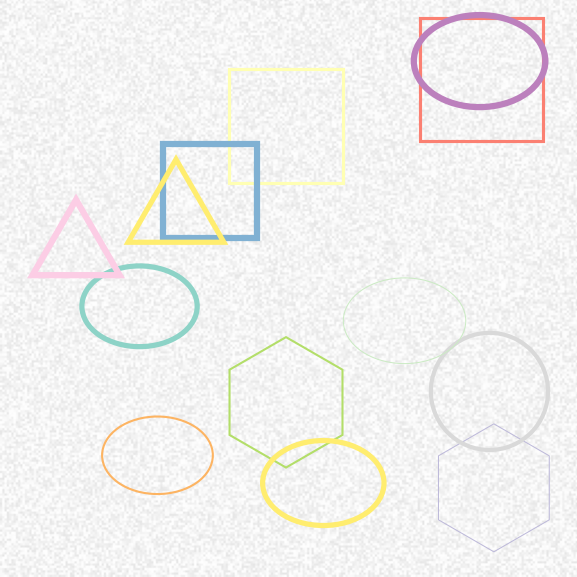[{"shape": "oval", "thickness": 2.5, "radius": 0.5, "center": [0.242, 0.469]}, {"shape": "square", "thickness": 1.5, "radius": 0.49, "center": [0.495, 0.781]}, {"shape": "hexagon", "thickness": 0.5, "radius": 0.55, "center": [0.855, 0.154]}, {"shape": "square", "thickness": 1.5, "radius": 0.53, "center": [0.834, 0.862]}, {"shape": "square", "thickness": 3, "radius": 0.41, "center": [0.364, 0.668]}, {"shape": "oval", "thickness": 1, "radius": 0.48, "center": [0.273, 0.211]}, {"shape": "hexagon", "thickness": 1, "radius": 0.56, "center": [0.495, 0.302]}, {"shape": "triangle", "thickness": 3, "radius": 0.44, "center": [0.132, 0.566]}, {"shape": "circle", "thickness": 2, "radius": 0.51, "center": [0.848, 0.321]}, {"shape": "oval", "thickness": 3, "radius": 0.57, "center": [0.83, 0.893]}, {"shape": "oval", "thickness": 0.5, "radius": 0.53, "center": [0.701, 0.444]}, {"shape": "oval", "thickness": 2.5, "radius": 0.53, "center": [0.56, 0.163]}, {"shape": "triangle", "thickness": 2.5, "radius": 0.48, "center": [0.305, 0.627]}]